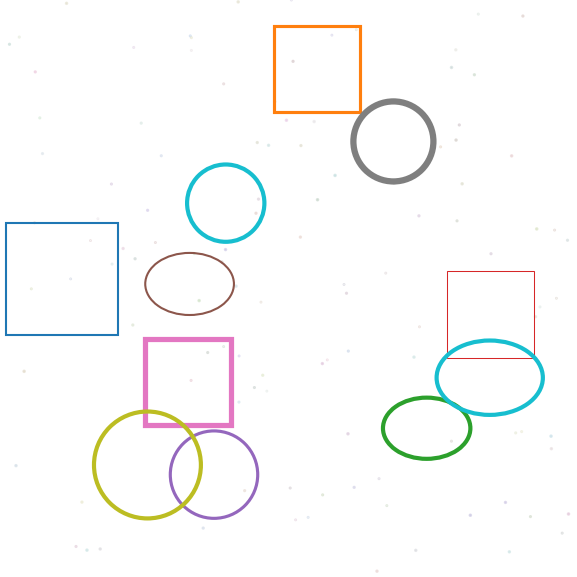[{"shape": "square", "thickness": 1, "radius": 0.49, "center": [0.108, 0.516]}, {"shape": "square", "thickness": 1.5, "radius": 0.37, "center": [0.549, 0.879]}, {"shape": "oval", "thickness": 2, "radius": 0.38, "center": [0.739, 0.258]}, {"shape": "square", "thickness": 0.5, "radius": 0.38, "center": [0.849, 0.454]}, {"shape": "circle", "thickness": 1.5, "radius": 0.38, "center": [0.371, 0.177]}, {"shape": "oval", "thickness": 1, "radius": 0.38, "center": [0.328, 0.507]}, {"shape": "square", "thickness": 2.5, "radius": 0.37, "center": [0.325, 0.338]}, {"shape": "circle", "thickness": 3, "radius": 0.35, "center": [0.681, 0.754]}, {"shape": "circle", "thickness": 2, "radius": 0.46, "center": [0.255, 0.194]}, {"shape": "circle", "thickness": 2, "radius": 0.33, "center": [0.391, 0.647]}, {"shape": "oval", "thickness": 2, "radius": 0.46, "center": [0.848, 0.345]}]